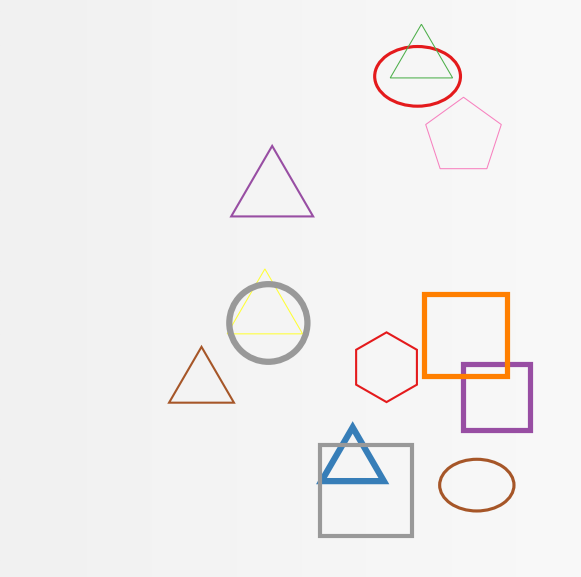[{"shape": "oval", "thickness": 1.5, "radius": 0.37, "center": [0.718, 0.867]}, {"shape": "hexagon", "thickness": 1, "radius": 0.3, "center": [0.665, 0.363]}, {"shape": "triangle", "thickness": 3, "radius": 0.31, "center": [0.607, 0.197]}, {"shape": "triangle", "thickness": 0.5, "radius": 0.31, "center": [0.725, 0.895]}, {"shape": "triangle", "thickness": 1, "radius": 0.41, "center": [0.468, 0.665]}, {"shape": "square", "thickness": 2.5, "radius": 0.29, "center": [0.854, 0.312]}, {"shape": "square", "thickness": 2.5, "radius": 0.36, "center": [0.8, 0.419]}, {"shape": "triangle", "thickness": 0.5, "radius": 0.37, "center": [0.456, 0.459]}, {"shape": "oval", "thickness": 1.5, "radius": 0.32, "center": [0.82, 0.159]}, {"shape": "triangle", "thickness": 1, "radius": 0.32, "center": [0.347, 0.334]}, {"shape": "pentagon", "thickness": 0.5, "radius": 0.34, "center": [0.797, 0.762]}, {"shape": "square", "thickness": 2, "radius": 0.39, "center": [0.63, 0.15]}, {"shape": "circle", "thickness": 3, "radius": 0.34, "center": [0.462, 0.44]}]